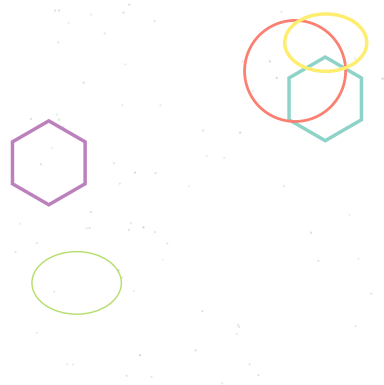[{"shape": "hexagon", "thickness": 2.5, "radius": 0.54, "center": [0.845, 0.743]}, {"shape": "circle", "thickness": 2, "radius": 0.66, "center": [0.766, 0.816]}, {"shape": "oval", "thickness": 1, "radius": 0.58, "center": [0.199, 0.265]}, {"shape": "hexagon", "thickness": 2.5, "radius": 0.54, "center": [0.127, 0.577]}, {"shape": "oval", "thickness": 2.5, "radius": 0.53, "center": [0.846, 0.889]}]